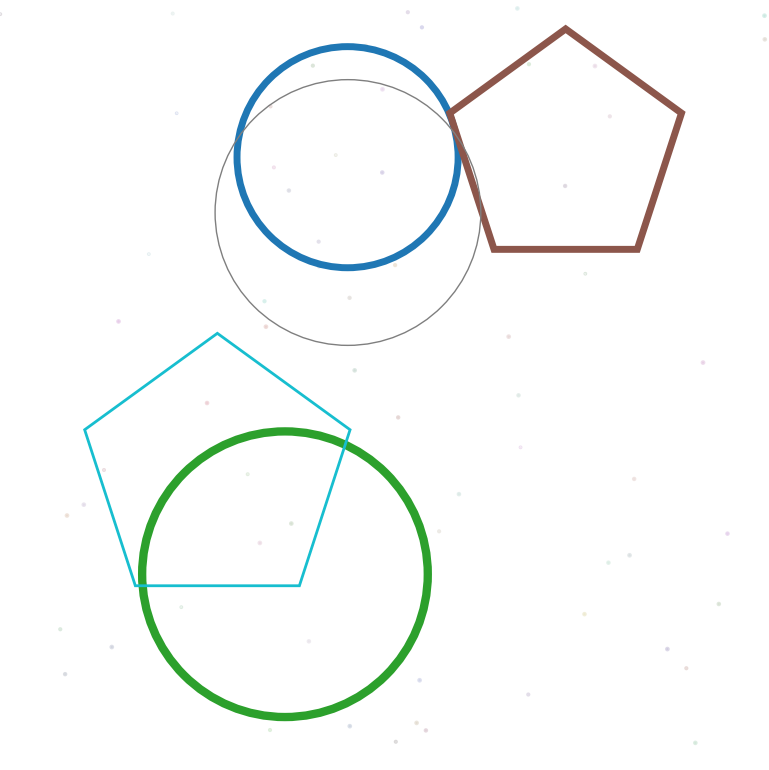[{"shape": "circle", "thickness": 2.5, "radius": 0.72, "center": [0.451, 0.796]}, {"shape": "circle", "thickness": 3, "radius": 0.93, "center": [0.37, 0.254]}, {"shape": "pentagon", "thickness": 2.5, "radius": 0.79, "center": [0.735, 0.804]}, {"shape": "circle", "thickness": 0.5, "radius": 0.86, "center": [0.452, 0.724]}, {"shape": "pentagon", "thickness": 1, "radius": 0.91, "center": [0.282, 0.386]}]